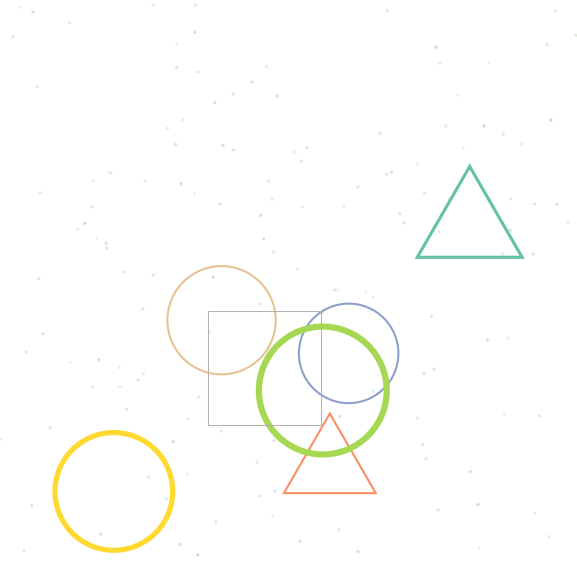[{"shape": "triangle", "thickness": 1.5, "radius": 0.52, "center": [0.813, 0.606]}, {"shape": "triangle", "thickness": 1, "radius": 0.46, "center": [0.571, 0.191]}, {"shape": "circle", "thickness": 1, "radius": 0.43, "center": [0.604, 0.387]}, {"shape": "circle", "thickness": 3, "radius": 0.55, "center": [0.559, 0.323]}, {"shape": "circle", "thickness": 2.5, "radius": 0.51, "center": [0.197, 0.148]}, {"shape": "circle", "thickness": 1, "radius": 0.47, "center": [0.384, 0.445]}, {"shape": "square", "thickness": 0.5, "radius": 0.49, "center": [0.458, 0.362]}]